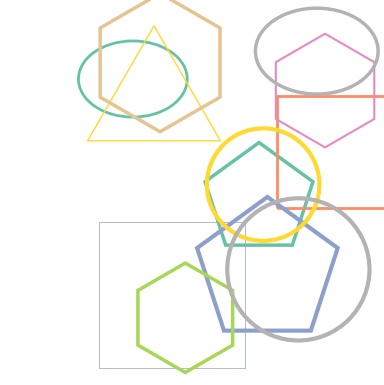[{"shape": "oval", "thickness": 2, "radius": 0.71, "center": [0.345, 0.795]}, {"shape": "pentagon", "thickness": 2.5, "radius": 0.74, "center": [0.673, 0.482]}, {"shape": "square", "thickness": 2, "radius": 0.73, "center": [0.865, 0.606]}, {"shape": "square", "thickness": 0.5, "radius": 0.95, "center": [0.446, 0.234]}, {"shape": "pentagon", "thickness": 3, "radius": 0.96, "center": [0.695, 0.296]}, {"shape": "hexagon", "thickness": 1.5, "radius": 0.74, "center": [0.844, 0.765]}, {"shape": "hexagon", "thickness": 2.5, "radius": 0.71, "center": [0.481, 0.175]}, {"shape": "circle", "thickness": 3, "radius": 0.73, "center": [0.683, 0.52]}, {"shape": "triangle", "thickness": 1, "radius": 1.0, "center": [0.4, 0.734]}, {"shape": "hexagon", "thickness": 2.5, "radius": 0.9, "center": [0.416, 0.837]}, {"shape": "circle", "thickness": 3, "radius": 0.92, "center": [0.775, 0.3]}, {"shape": "oval", "thickness": 2.5, "radius": 0.8, "center": [0.823, 0.867]}]